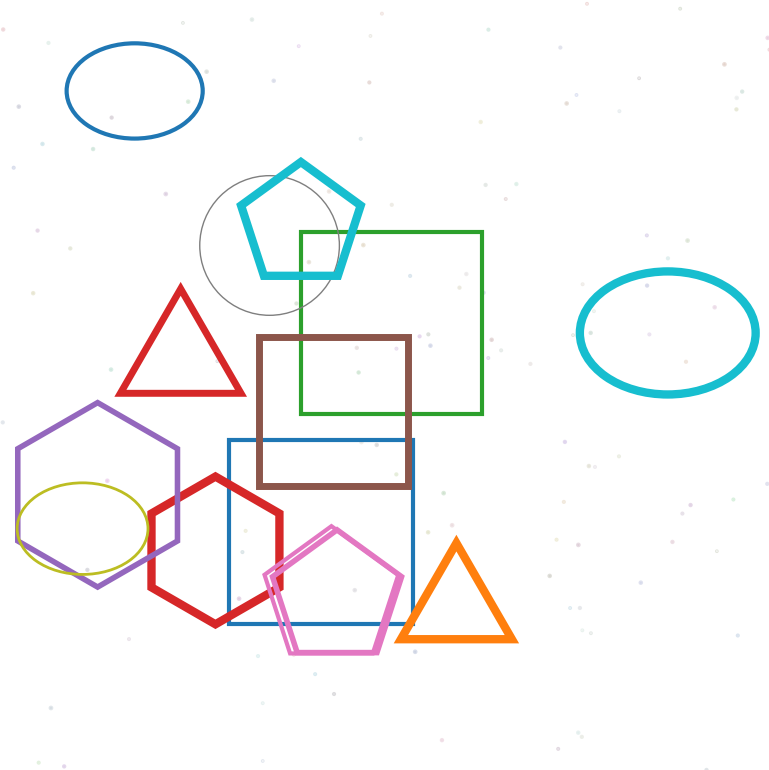[{"shape": "square", "thickness": 1.5, "radius": 0.6, "center": [0.417, 0.309]}, {"shape": "oval", "thickness": 1.5, "radius": 0.44, "center": [0.175, 0.882]}, {"shape": "triangle", "thickness": 3, "radius": 0.42, "center": [0.593, 0.211]}, {"shape": "square", "thickness": 1.5, "radius": 0.59, "center": [0.508, 0.581]}, {"shape": "triangle", "thickness": 2.5, "radius": 0.45, "center": [0.235, 0.534]}, {"shape": "hexagon", "thickness": 3, "radius": 0.48, "center": [0.28, 0.285]}, {"shape": "hexagon", "thickness": 2, "radius": 0.6, "center": [0.127, 0.357]}, {"shape": "square", "thickness": 2.5, "radius": 0.48, "center": [0.433, 0.466]}, {"shape": "pentagon", "thickness": 2, "radius": 0.44, "center": [0.438, 0.224]}, {"shape": "pentagon", "thickness": 1.5, "radius": 0.46, "center": [0.43, 0.225]}, {"shape": "circle", "thickness": 0.5, "radius": 0.45, "center": [0.35, 0.681]}, {"shape": "oval", "thickness": 1, "radius": 0.42, "center": [0.107, 0.313]}, {"shape": "oval", "thickness": 3, "radius": 0.57, "center": [0.867, 0.568]}, {"shape": "pentagon", "thickness": 3, "radius": 0.41, "center": [0.391, 0.708]}]